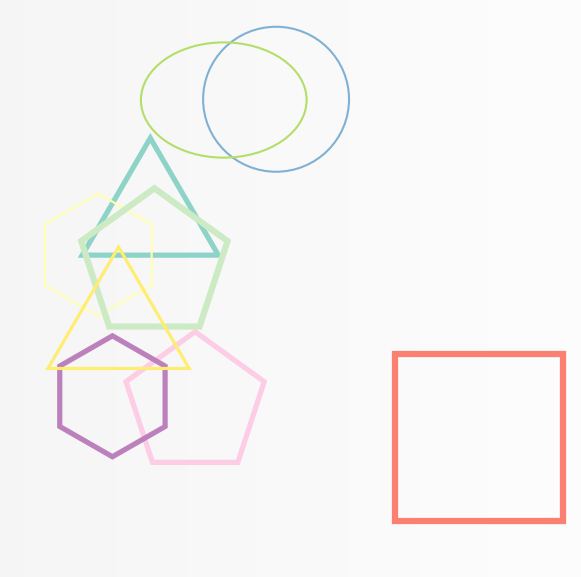[{"shape": "triangle", "thickness": 2.5, "radius": 0.68, "center": [0.259, 0.625]}, {"shape": "hexagon", "thickness": 1, "radius": 0.53, "center": [0.169, 0.558]}, {"shape": "square", "thickness": 3, "radius": 0.72, "center": [0.824, 0.241]}, {"shape": "circle", "thickness": 1, "radius": 0.63, "center": [0.475, 0.827]}, {"shape": "oval", "thickness": 1, "radius": 0.71, "center": [0.385, 0.826]}, {"shape": "pentagon", "thickness": 2.5, "radius": 0.63, "center": [0.336, 0.3]}, {"shape": "hexagon", "thickness": 2.5, "radius": 0.52, "center": [0.193, 0.313]}, {"shape": "pentagon", "thickness": 3, "radius": 0.66, "center": [0.266, 0.541]}, {"shape": "triangle", "thickness": 1.5, "radius": 0.7, "center": [0.204, 0.431]}]